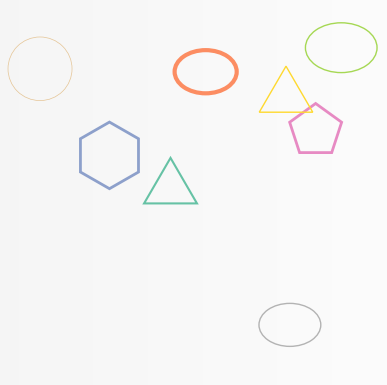[{"shape": "triangle", "thickness": 1.5, "radius": 0.39, "center": [0.44, 0.511]}, {"shape": "oval", "thickness": 3, "radius": 0.4, "center": [0.531, 0.814]}, {"shape": "hexagon", "thickness": 2, "radius": 0.43, "center": [0.282, 0.596]}, {"shape": "pentagon", "thickness": 2, "radius": 0.35, "center": [0.815, 0.661]}, {"shape": "oval", "thickness": 1, "radius": 0.46, "center": [0.881, 0.876]}, {"shape": "triangle", "thickness": 1, "radius": 0.4, "center": [0.738, 0.748]}, {"shape": "circle", "thickness": 0.5, "radius": 0.41, "center": [0.103, 0.821]}, {"shape": "oval", "thickness": 1, "radius": 0.4, "center": [0.748, 0.156]}]